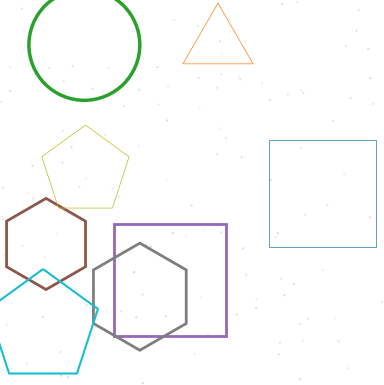[{"shape": "square", "thickness": 0.5, "radius": 0.7, "center": [0.837, 0.499]}, {"shape": "triangle", "thickness": 0.5, "radius": 0.53, "center": [0.566, 0.887]}, {"shape": "circle", "thickness": 2.5, "radius": 0.72, "center": [0.219, 0.883]}, {"shape": "square", "thickness": 2, "radius": 0.73, "center": [0.442, 0.272]}, {"shape": "hexagon", "thickness": 2, "radius": 0.59, "center": [0.12, 0.366]}, {"shape": "hexagon", "thickness": 2, "radius": 0.7, "center": [0.363, 0.229]}, {"shape": "pentagon", "thickness": 0.5, "radius": 0.6, "center": [0.222, 0.556]}, {"shape": "pentagon", "thickness": 1.5, "radius": 0.75, "center": [0.112, 0.151]}]